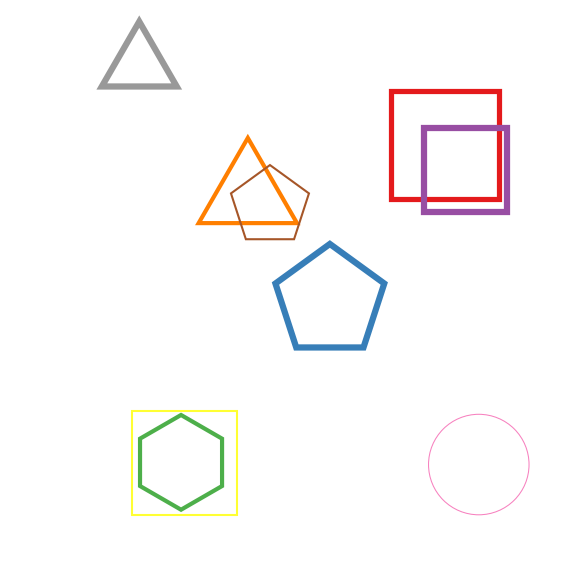[{"shape": "square", "thickness": 2.5, "radius": 0.47, "center": [0.77, 0.748]}, {"shape": "pentagon", "thickness": 3, "radius": 0.5, "center": [0.571, 0.478]}, {"shape": "hexagon", "thickness": 2, "radius": 0.41, "center": [0.313, 0.199]}, {"shape": "square", "thickness": 3, "radius": 0.36, "center": [0.806, 0.705]}, {"shape": "triangle", "thickness": 2, "radius": 0.49, "center": [0.429, 0.662]}, {"shape": "square", "thickness": 1, "radius": 0.45, "center": [0.319, 0.197]}, {"shape": "pentagon", "thickness": 1, "radius": 0.35, "center": [0.467, 0.642]}, {"shape": "circle", "thickness": 0.5, "radius": 0.44, "center": [0.829, 0.195]}, {"shape": "triangle", "thickness": 3, "radius": 0.37, "center": [0.241, 0.887]}]